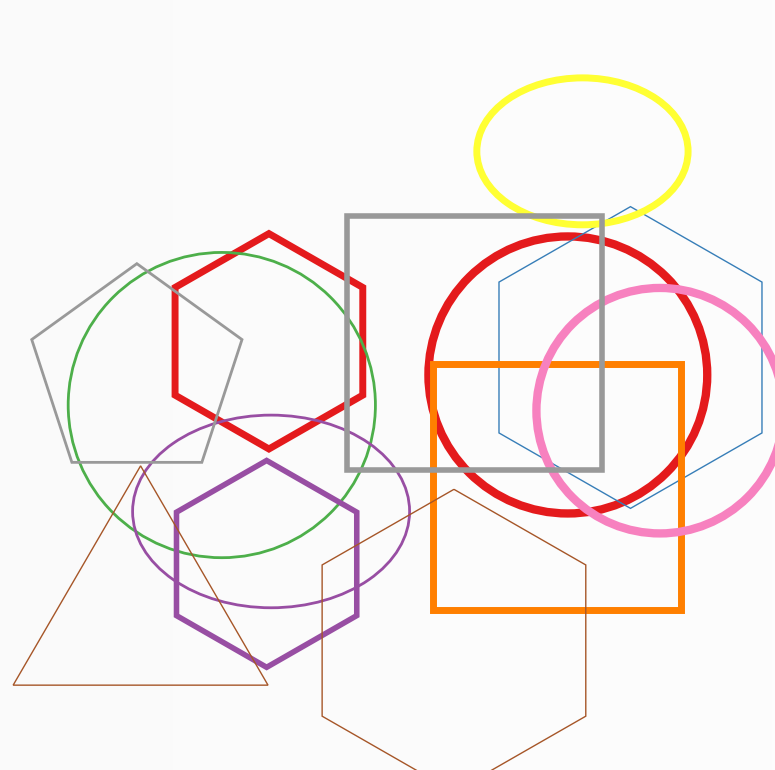[{"shape": "circle", "thickness": 3, "radius": 0.9, "center": [0.733, 0.513]}, {"shape": "hexagon", "thickness": 2.5, "radius": 0.7, "center": [0.347, 0.557]}, {"shape": "hexagon", "thickness": 0.5, "radius": 0.98, "center": [0.814, 0.536]}, {"shape": "circle", "thickness": 1, "radius": 0.99, "center": [0.286, 0.474]}, {"shape": "oval", "thickness": 1, "radius": 0.89, "center": [0.35, 0.336]}, {"shape": "hexagon", "thickness": 2, "radius": 0.67, "center": [0.344, 0.268]}, {"shape": "square", "thickness": 2.5, "radius": 0.8, "center": [0.718, 0.368]}, {"shape": "oval", "thickness": 2.5, "radius": 0.68, "center": [0.752, 0.803]}, {"shape": "triangle", "thickness": 0.5, "radius": 0.95, "center": [0.181, 0.205]}, {"shape": "hexagon", "thickness": 0.5, "radius": 0.98, "center": [0.586, 0.168]}, {"shape": "circle", "thickness": 3, "radius": 0.8, "center": [0.852, 0.467]}, {"shape": "square", "thickness": 2, "radius": 0.82, "center": [0.612, 0.554]}, {"shape": "pentagon", "thickness": 1, "radius": 0.71, "center": [0.177, 0.515]}]